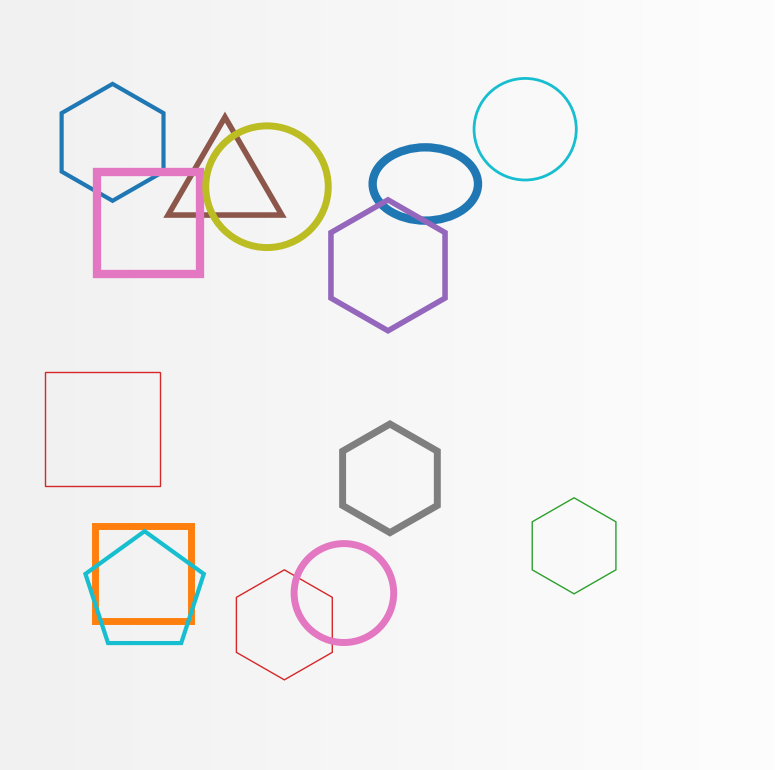[{"shape": "hexagon", "thickness": 1.5, "radius": 0.38, "center": [0.145, 0.815]}, {"shape": "oval", "thickness": 3, "radius": 0.34, "center": [0.549, 0.761]}, {"shape": "square", "thickness": 2.5, "radius": 0.31, "center": [0.185, 0.255]}, {"shape": "hexagon", "thickness": 0.5, "radius": 0.31, "center": [0.741, 0.291]}, {"shape": "hexagon", "thickness": 0.5, "radius": 0.36, "center": [0.367, 0.189]}, {"shape": "square", "thickness": 0.5, "radius": 0.37, "center": [0.132, 0.443]}, {"shape": "hexagon", "thickness": 2, "radius": 0.42, "center": [0.501, 0.655]}, {"shape": "triangle", "thickness": 2, "radius": 0.42, "center": [0.29, 0.763]}, {"shape": "circle", "thickness": 2.5, "radius": 0.32, "center": [0.444, 0.23]}, {"shape": "square", "thickness": 3, "radius": 0.33, "center": [0.192, 0.71]}, {"shape": "hexagon", "thickness": 2.5, "radius": 0.35, "center": [0.503, 0.379]}, {"shape": "circle", "thickness": 2.5, "radius": 0.4, "center": [0.345, 0.758]}, {"shape": "pentagon", "thickness": 1.5, "radius": 0.4, "center": [0.187, 0.23]}, {"shape": "circle", "thickness": 1, "radius": 0.33, "center": [0.678, 0.832]}]